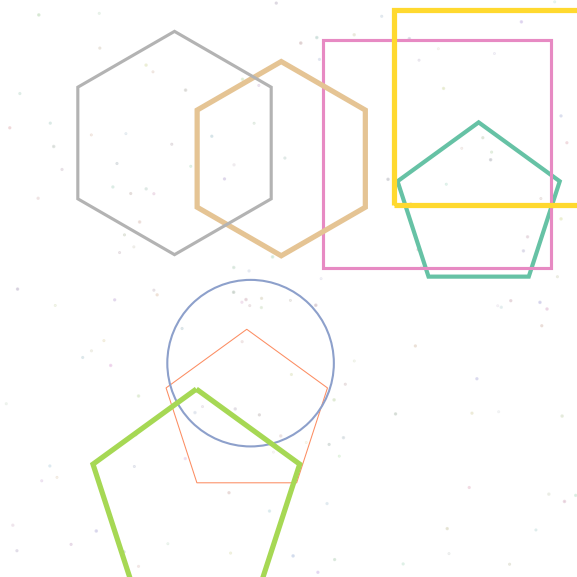[{"shape": "pentagon", "thickness": 2, "radius": 0.74, "center": [0.829, 0.64]}, {"shape": "pentagon", "thickness": 0.5, "radius": 0.73, "center": [0.427, 0.282]}, {"shape": "circle", "thickness": 1, "radius": 0.72, "center": [0.434, 0.37]}, {"shape": "square", "thickness": 1.5, "radius": 0.99, "center": [0.757, 0.732]}, {"shape": "pentagon", "thickness": 2.5, "radius": 0.94, "center": [0.34, 0.137]}, {"shape": "square", "thickness": 2.5, "radius": 0.84, "center": [0.851, 0.813]}, {"shape": "hexagon", "thickness": 2.5, "radius": 0.84, "center": [0.487, 0.724]}, {"shape": "hexagon", "thickness": 1.5, "radius": 0.97, "center": [0.302, 0.751]}]